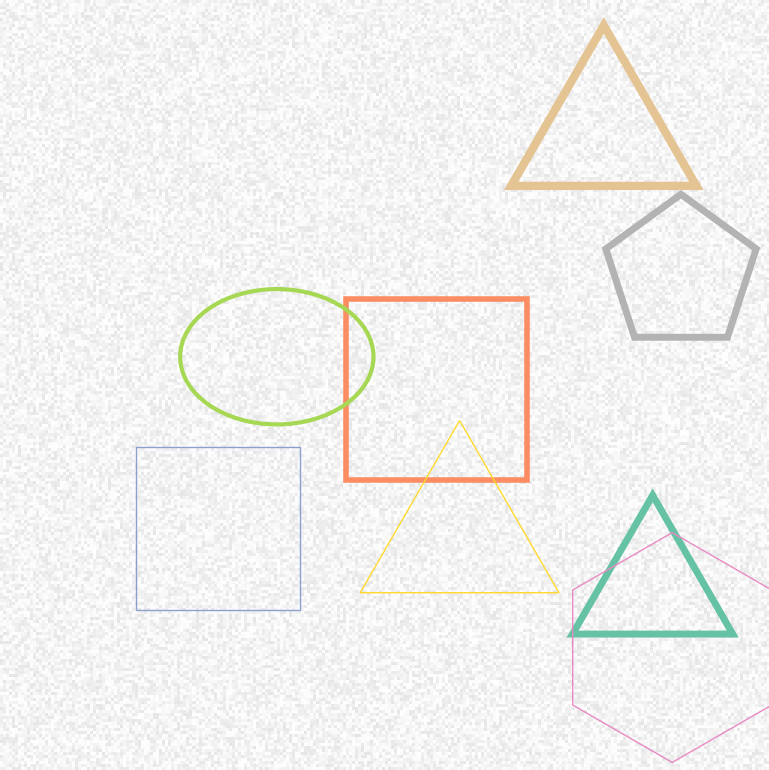[{"shape": "triangle", "thickness": 2.5, "radius": 0.6, "center": [0.848, 0.237]}, {"shape": "square", "thickness": 2, "radius": 0.59, "center": [0.567, 0.495]}, {"shape": "square", "thickness": 0.5, "radius": 0.53, "center": [0.283, 0.314]}, {"shape": "hexagon", "thickness": 0.5, "radius": 0.75, "center": [0.873, 0.159]}, {"shape": "oval", "thickness": 1.5, "radius": 0.63, "center": [0.36, 0.537]}, {"shape": "triangle", "thickness": 0.5, "radius": 0.75, "center": [0.597, 0.305]}, {"shape": "triangle", "thickness": 3, "radius": 0.69, "center": [0.784, 0.828]}, {"shape": "pentagon", "thickness": 2.5, "radius": 0.51, "center": [0.884, 0.645]}]